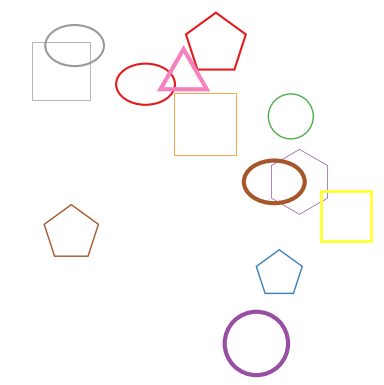[{"shape": "pentagon", "thickness": 1.5, "radius": 0.41, "center": [0.561, 0.885]}, {"shape": "oval", "thickness": 1.5, "radius": 0.38, "center": [0.378, 0.781]}, {"shape": "pentagon", "thickness": 1, "radius": 0.31, "center": [0.725, 0.289]}, {"shape": "circle", "thickness": 1, "radius": 0.29, "center": [0.755, 0.698]}, {"shape": "hexagon", "thickness": 0.5, "radius": 0.42, "center": [0.778, 0.528]}, {"shape": "circle", "thickness": 3, "radius": 0.41, "center": [0.666, 0.108]}, {"shape": "square", "thickness": 0.5, "radius": 0.4, "center": [0.533, 0.678]}, {"shape": "square", "thickness": 2, "radius": 0.32, "center": [0.899, 0.44]}, {"shape": "pentagon", "thickness": 1, "radius": 0.37, "center": [0.185, 0.394]}, {"shape": "oval", "thickness": 3, "radius": 0.4, "center": [0.712, 0.528]}, {"shape": "triangle", "thickness": 3, "radius": 0.35, "center": [0.477, 0.803]}, {"shape": "oval", "thickness": 1.5, "radius": 0.38, "center": [0.194, 0.882]}, {"shape": "square", "thickness": 0.5, "radius": 0.38, "center": [0.159, 0.815]}]